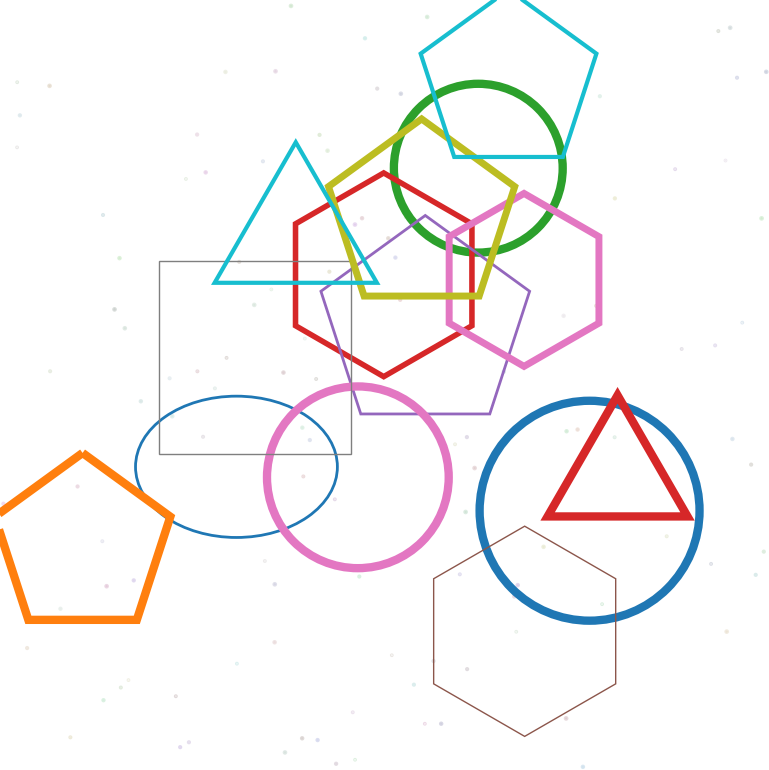[{"shape": "circle", "thickness": 3, "radius": 0.71, "center": [0.766, 0.337]}, {"shape": "oval", "thickness": 1, "radius": 0.66, "center": [0.307, 0.394]}, {"shape": "pentagon", "thickness": 3, "radius": 0.6, "center": [0.107, 0.292]}, {"shape": "circle", "thickness": 3, "radius": 0.55, "center": [0.621, 0.782]}, {"shape": "triangle", "thickness": 3, "radius": 0.52, "center": [0.802, 0.382]}, {"shape": "hexagon", "thickness": 2, "radius": 0.66, "center": [0.498, 0.643]}, {"shape": "pentagon", "thickness": 1, "radius": 0.71, "center": [0.552, 0.578]}, {"shape": "hexagon", "thickness": 0.5, "radius": 0.68, "center": [0.681, 0.18]}, {"shape": "circle", "thickness": 3, "radius": 0.59, "center": [0.465, 0.38]}, {"shape": "hexagon", "thickness": 2.5, "radius": 0.56, "center": [0.681, 0.636]}, {"shape": "square", "thickness": 0.5, "radius": 0.63, "center": [0.331, 0.536]}, {"shape": "pentagon", "thickness": 2.5, "radius": 0.64, "center": [0.548, 0.718]}, {"shape": "triangle", "thickness": 1.5, "radius": 0.61, "center": [0.384, 0.694]}, {"shape": "pentagon", "thickness": 1.5, "radius": 0.6, "center": [0.66, 0.893]}]